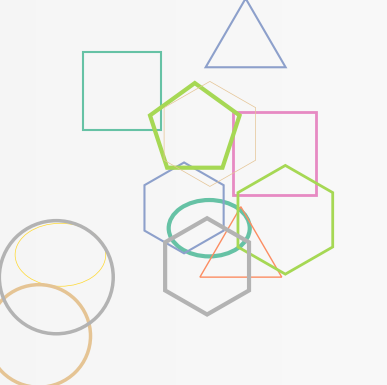[{"shape": "oval", "thickness": 3, "radius": 0.52, "center": [0.54, 0.407]}, {"shape": "square", "thickness": 1.5, "radius": 0.51, "center": [0.314, 0.763]}, {"shape": "triangle", "thickness": 1, "radius": 0.61, "center": [0.622, 0.341]}, {"shape": "hexagon", "thickness": 1.5, "radius": 0.59, "center": [0.475, 0.46]}, {"shape": "triangle", "thickness": 1.5, "radius": 0.6, "center": [0.634, 0.885]}, {"shape": "square", "thickness": 2, "radius": 0.54, "center": [0.707, 0.601]}, {"shape": "hexagon", "thickness": 2, "radius": 0.71, "center": [0.736, 0.429]}, {"shape": "pentagon", "thickness": 3, "radius": 0.61, "center": [0.503, 0.663]}, {"shape": "oval", "thickness": 0.5, "radius": 0.58, "center": [0.156, 0.338]}, {"shape": "hexagon", "thickness": 0.5, "radius": 0.68, "center": [0.542, 0.652]}, {"shape": "circle", "thickness": 2.5, "radius": 0.67, "center": [0.1, 0.127]}, {"shape": "hexagon", "thickness": 3, "radius": 0.63, "center": [0.534, 0.308]}, {"shape": "circle", "thickness": 2.5, "radius": 0.73, "center": [0.145, 0.28]}]